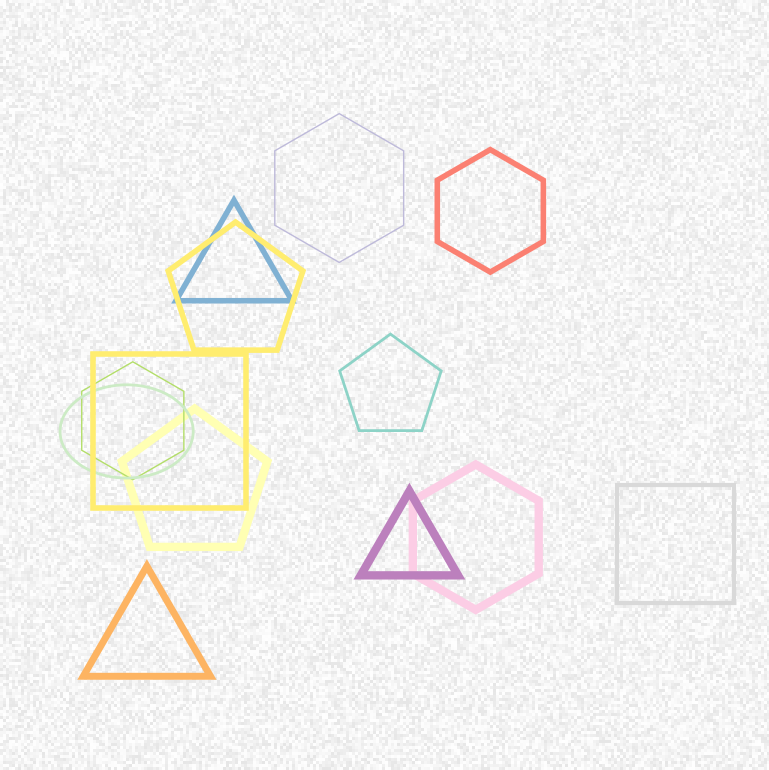[{"shape": "pentagon", "thickness": 1, "radius": 0.35, "center": [0.507, 0.497]}, {"shape": "pentagon", "thickness": 3, "radius": 0.5, "center": [0.253, 0.37]}, {"shape": "hexagon", "thickness": 0.5, "radius": 0.48, "center": [0.441, 0.756]}, {"shape": "hexagon", "thickness": 2, "radius": 0.4, "center": [0.637, 0.726]}, {"shape": "triangle", "thickness": 2, "radius": 0.43, "center": [0.304, 0.653]}, {"shape": "triangle", "thickness": 2.5, "radius": 0.48, "center": [0.191, 0.169]}, {"shape": "hexagon", "thickness": 0.5, "radius": 0.38, "center": [0.172, 0.454]}, {"shape": "hexagon", "thickness": 3, "radius": 0.47, "center": [0.618, 0.302]}, {"shape": "square", "thickness": 1.5, "radius": 0.38, "center": [0.877, 0.293]}, {"shape": "triangle", "thickness": 3, "radius": 0.36, "center": [0.532, 0.289]}, {"shape": "oval", "thickness": 1, "radius": 0.43, "center": [0.164, 0.44]}, {"shape": "pentagon", "thickness": 2, "radius": 0.46, "center": [0.306, 0.62]}, {"shape": "square", "thickness": 2, "radius": 0.5, "center": [0.22, 0.44]}]